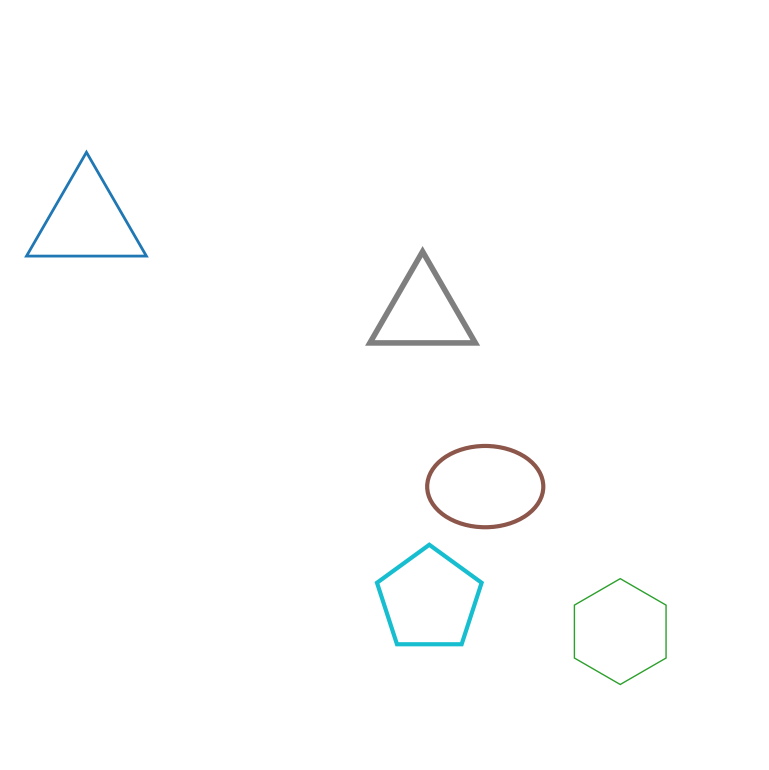[{"shape": "triangle", "thickness": 1, "radius": 0.45, "center": [0.112, 0.712]}, {"shape": "hexagon", "thickness": 0.5, "radius": 0.34, "center": [0.805, 0.18]}, {"shape": "oval", "thickness": 1.5, "radius": 0.38, "center": [0.63, 0.368]}, {"shape": "triangle", "thickness": 2, "radius": 0.4, "center": [0.549, 0.594]}, {"shape": "pentagon", "thickness": 1.5, "radius": 0.36, "center": [0.558, 0.221]}]